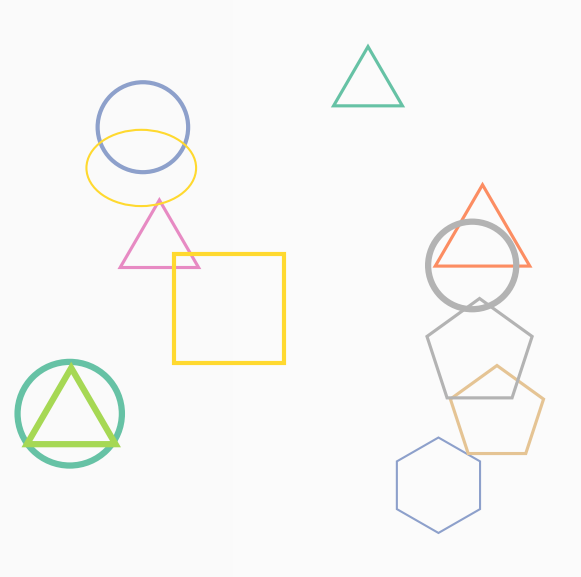[{"shape": "triangle", "thickness": 1.5, "radius": 0.34, "center": [0.633, 0.85]}, {"shape": "circle", "thickness": 3, "radius": 0.45, "center": [0.12, 0.283]}, {"shape": "triangle", "thickness": 1.5, "radius": 0.47, "center": [0.83, 0.585]}, {"shape": "circle", "thickness": 2, "radius": 0.39, "center": [0.246, 0.779]}, {"shape": "hexagon", "thickness": 1, "radius": 0.41, "center": [0.754, 0.159]}, {"shape": "triangle", "thickness": 1.5, "radius": 0.39, "center": [0.274, 0.575]}, {"shape": "triangle", "thickness": 3, "radius": 0.44, "center": [0.123, 0.274]}, {"shape": "square", "thickness": 2, "radius": 0.47, "center": [0.394, 0.465]}, {"shape": "oval", "thickness": 1, "radius": 0.47, "center": [0.243, 0.708]}, {"shape": "pentagon", "thickness": 1.5, "radius": 0.42, "center": [0.855, 0.282]}, {"shape": "pentagon", "thickness": 1.5, "radius": 0.48, "center": [0.825, 0.387]}, {"shape": "circle", "thickness": 3, "radius": 0.38, "center": [0.812, 0.539]}]